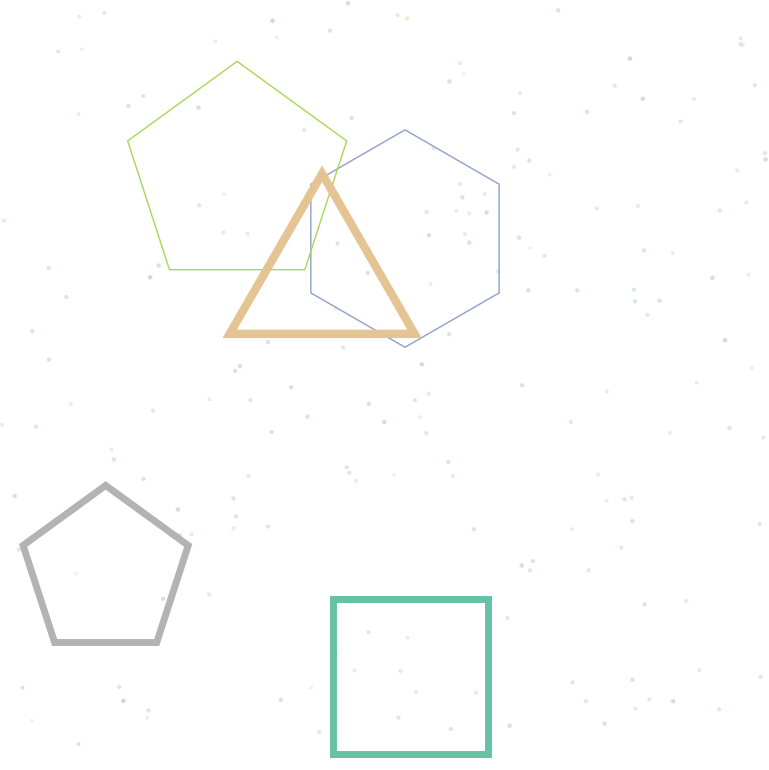[{"shape": "square", "thickness": 2.5, "radius": 0.5, "center": [0.533, 0.121]}, {"shape": "hexagon", "thickness": 0.5, "radius": 0.71, "center": [0.526, 0.69]}, {"shape": "pentagon", "thickness": 0.5, "radius": 0.75, "center": [0.308, 0.771]}, {"shape": "triangle", "thickness": 3, "radius": 0.69, "center": [0.418, 0.636]}, {"shape": "pentagon", "thickness": 2.5, "radius": 0.56, "center": [0.137, 0.257]}]